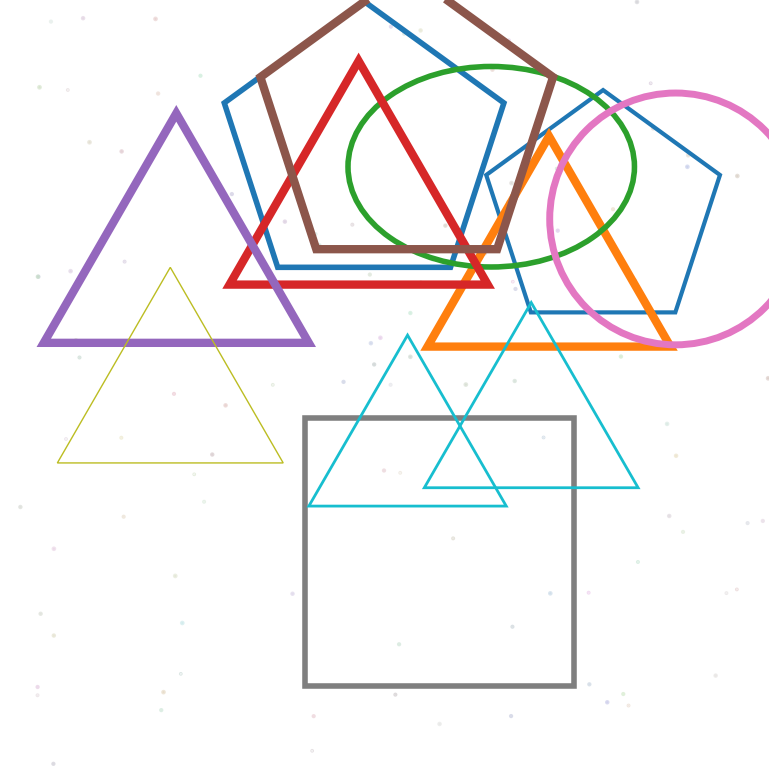[{"shape": "pentagon", "thickness": 2, "radius": 0.95, "center": [0.473, 0.807]}, {"shape": "pentagon", "thickness": 1.5, "radius": 0.8, "center": [0.783, 0.723]}, {"shape": "triangle", "thickness": 3, "radius": 0.91, "center": [0.713, 0.641]}, {"shape": "oval", "thickness": 2, "radius": 0.93, "center": [0.638, 0.783]}, {"shape": "triangle", "thickness": 3, "radius": 0.97, "center": [0.466, 0.727]}, {"shape": "triangle", "thickness": 3, "radius": 0.99, "center": [0.229, 0.654]}, {"shape": "pentagon", "thickness": 3, "radius": 1.0, "center": [0.528, 0.838]}, {"shape": "circle", "thickness": 2.5, "radius": 0.82, "center": [0.877, 0.716]}, {"shape": "square", "thickness": 2, "radius": 0.87, "center": [0.571, 0.283]}, {"shape": "triangle", "thickness": 0.5, "radius": 0.85, "center": [0.221, 0.483]}, {"shape": "triangle", "thickness": 1, "radius": 0.8, "center": [0.69, 0.447]}, {"shape": "triangle", "thickness": 1, "radius": 0.74, "center": [0.529, 0.417]}]